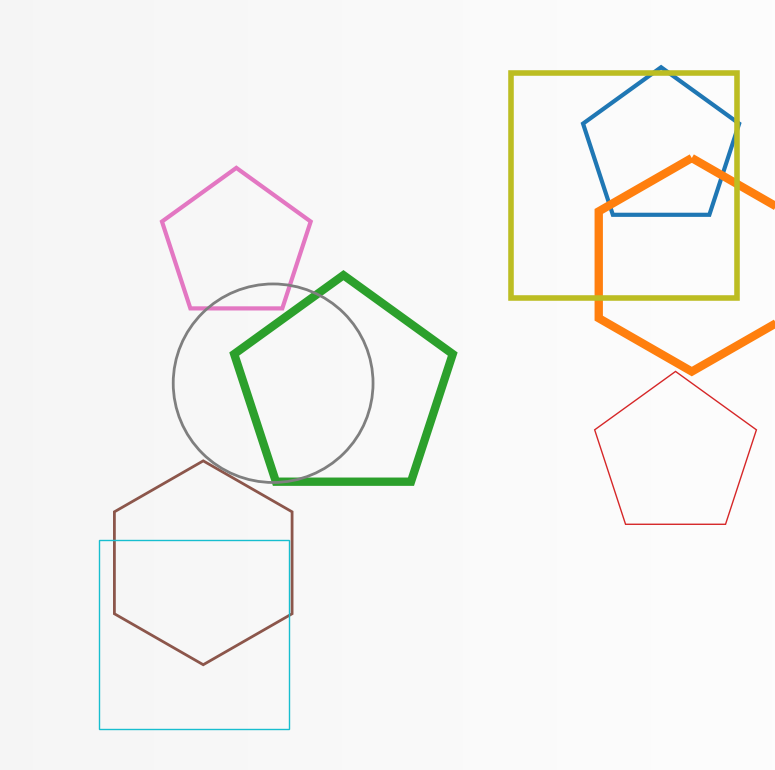[{"shape": "pentagon", "thickness": 1.5, "radius": 0.53, "center": [0.853, 0.807]}, {"shape": "hexagon", "thickness": 3, "radius": 0.69, "center": [0.893, 0.656]}, {"shape": "pentagon", "thickness": 3, "radius": 0.74, "center": [0.443, 0.494]}, {"shape": "pentagon", "thickness": 0.5, "radius": 0.55, "center": [0.872, 0.408]}, {"shape": "hexagon", "thickness": 1, "radius": 0.66, "center": [0.262, 0.269]}, {"shape": "pentagon", "thickness": 1.5, "radius": 0.5, "center": [0.305, 0.681]}, {"shape": "circle", "thickness": 1, "radius": 0.64, "center": [0.352, 0.502]}, {"shape": "square", "thickness": 2, "radius": 0.73, "center": [0.805, 0.759]}, {"shape": "square", "thickness": 0.5, "radius": 0.61, "center": [0.251, 0.176]}]